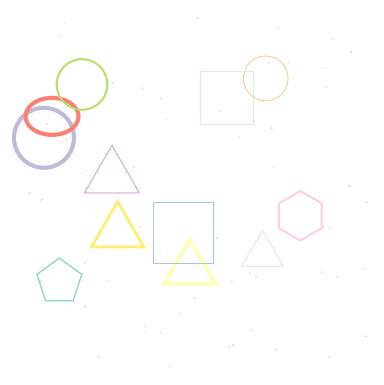[{"shape": "pentagon", "thickness": 1, "radius": 0.31, "center": [0.154, 0.268]}, {"shape": "triangle", "thickness": 2.5, "radius": 0.38, "center": [0.493, 0.302]}, {"shape": "circle", "thickness": 3, "radius": 0.39, "center": [0.114, 0.642]}, {"shape": "oval", "thickness": 3, "radius": 0.34, "center": [0.135, 0.698]}, {"shape": "square", "thickness": 0.5, "radius": 0.39, "center": [0.475, 0.396]}, {"shape": "circle", "thickness": 0.5, "radius": 0.29, "center": [0.69, 0.796]}, {"shape": "circle", "thickness": 1.5, "radius": 0.33, "center": [0.213, 0.781]}, {"shape": "hexagon", "thickness": 1.5, "radius": 0.32, "center": [0.78, 0.439]}, {"shape": "triangle", "thickness": 0.5, "radius": 0.31, "center": [0.682, 0.34]}, {"shape": "triangle", "thickness": 0.5, "radius": 0.41, "center": [0.291, 0.54]}, {"shape": "square", "thickness": 0.5, "radius": 0.35, "center": [0.588, 0.747]}, {"shape": "triangle", "thickness": 2, "radius": 0.39, "center": [0.306, 0.398]}]